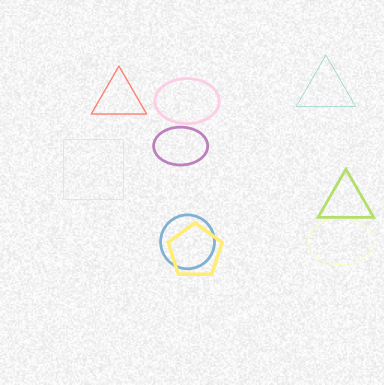[{"shape": "triangle", "thickness": 0.5, "radius": 0.45, "center": [0.846, 0.768]}, {"shape": "oval", "thickness": 0.5, "radius": 0.43, "center": [0.886, 0.372]}, {"shape": "triangle", "thickness": 1, "radius": 0.42, "center": [0.309, 0.745]}, {"shape": "circle", "thickness": 2, "radius": 0.35, "center": [0.487, 0.372]}, {"shape": "triangle", "thickness": 2, "radius": 0.42, "center": [0.898, 0.477]}, {"shape": "oval", "thickness": 2, "radius": 0.42, "center": [0.486, 0.737]}, {"shape": "oval", "thickness": 2, "radius": 0.35, "center": [0.469, 0.621]}, {"shape": "square", "thickness": 0.5, "radius": 0.39, "center": [0.242, 0.562]}, {"shape": "pentagon", "thickness": 2.5, "radius": 0.37, "center": [0.507, 0.347]}]